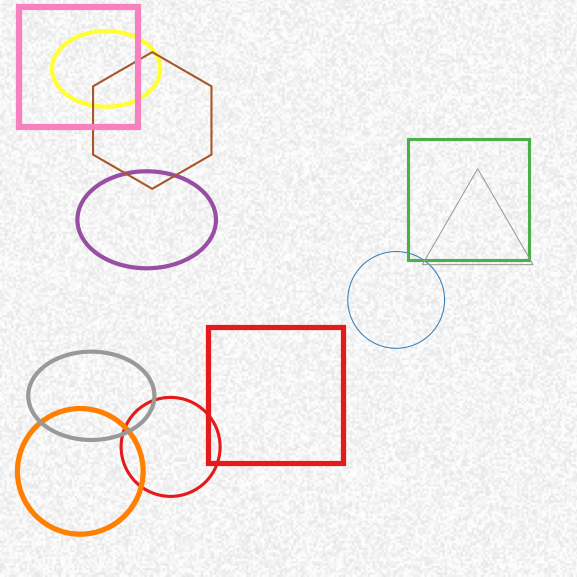[{"shape": "square", "thickness": 2.5, "radius": 0.59, "center": [0.477, 0.316]}, {"shape": "circle", "thickness": 1.5, "radius": 0.43, "center": [0.295, 0.225]}, {"shape": "circle", "thickness": 0.5, "radius": 0.42, "center": [0.686, 0.48]}, {"shape": "square", "thickness": 1.5, "radius": 0.52, "center": [0.812, 0.654]}, {"shape": "oval", "thickness": 2, "radius": 0.6, "center": [0.254, 0.619]}, {"shape": "circle", "thickness": 2.5, "radius": 0.54, "center": [0.139, 0.183]}, {"shape": "oval", "thickness": 2, "radius": 0.47, "center": [0.184, 0.88]}, {"shape": "hexagon", "thickness": 1, "radius": 0.59, "center": [0.264, 0.791]}, {"shape": "square", "thickness": 3, "radius": 0.52, "center": [0.136, 0.883]}, {"shape": "triangle", "thickness": 0.5, "radius": 0.55, "center": [0.827, 0.596]}, {"shape": "oval", "thickness": 2, "radius": 0.55, "center": [0.158, 0.314]}]